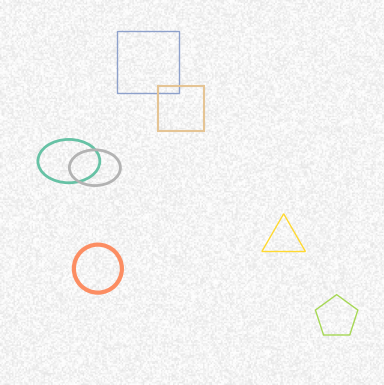[{"shape": "oval", "thickness": 2, "radius": 0.4, "center": [0.179, 0.582]}, {"shape": "circle", "thickness": 3, "radius": 0.31, "center": [0.254, 0.302]}, {"shape": "square", "thickness": 1, "radius": 0.41, "center": [0.384, 0.839]}, {"shape": "pentagon", "thickness": 1, "radius": 0.29, "center": [0.874, 0.177]}, {"shape": "triangle", "thickness": 1, "radius": 0.33, "center": [0.737, 0.379]}, {"shape": "square", "thickness": 1.5, "radius": 0.3, "center": [0.471, 0.718]}, {"shape": "oval", "thickness": 2, "radius": 0.33, "center": [0.246, 0.564]}]